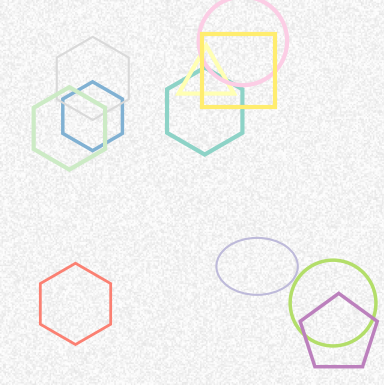[{"shape": "hexagon", "thickness": 3, "radius": 0.57, "center": [0.532, 0.712]}, {"shape": "triangle", "thickness": 3, "radius": 0.42, "center": [0.536, 0.799]}, {"shape": "oval", "thickness": 1.5, "radius": 0.53, "center": [0.668, 0.308]}, {"shape": "hexagon", "thickness": 2, "radius": 0.53, "center": [0.196, 0.211]}, {"shape": "hexagon", "thickness": 2.5, "radius": 0.45, "center": [0.241, 0.698]}, {"shape": "circle", "thickness": 2.5, "radius": 0.56, "center": [0.865, 0.213]}, {"shape": "circle", "thickness": 3, "radius": 0.57, "center": [0.631, 0.894]}, {"shape": "hexagon", "thickness": 1.5, "radius": 0.54, "center": [0.241, 0.796]}, {"shape": "pentagon", "thickness": 2.5, "radius": 0.53, "center": [0.88, 0.133]}, {"shape": "hexagon", "thickness": 3, "radius": 0.54, "center": [0.18, 0.667]}, {"shape": "square", "thickness": 3, "radius": 0.47, "center": [0.619, 0.817]}]